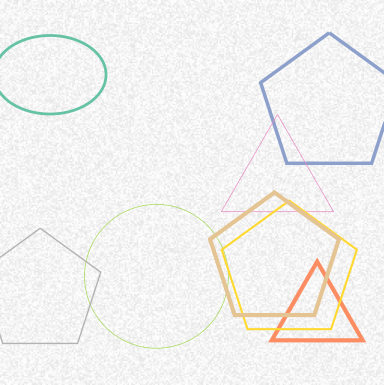[{"shape": "oval", "thickness": 2, "radius": 0.73, "center": [0.13, 0.806]}, {"shape": "triangle", "thickness": 3, "radius": 0.68, "center": [0.824, 0.184]}, {"shape": "pentagon", "thickness": 2.5, "radius": 0.94, "center": [0.855, 0.727]}, {"shape": "triangle", "thickness": 0.5, "radius": 0.84, "center": [0.721, 0.534]}, {"shape": "circle", "thickness": 0.5, "radius": 0.93, "center": [0.406, 0.282]}, {"shape": "pentagon", "thickness": 1.5, "radius": 0.92, "center": [0.751, 0.294]}, {"shape": "pentagon", "thickness": 3, "radius": 0.88, "center": [0.713, 0.324]}, {"shape": "pentagon", "thickness": 1, "radius": 0.83, "center": [0.104, 0.242]}]